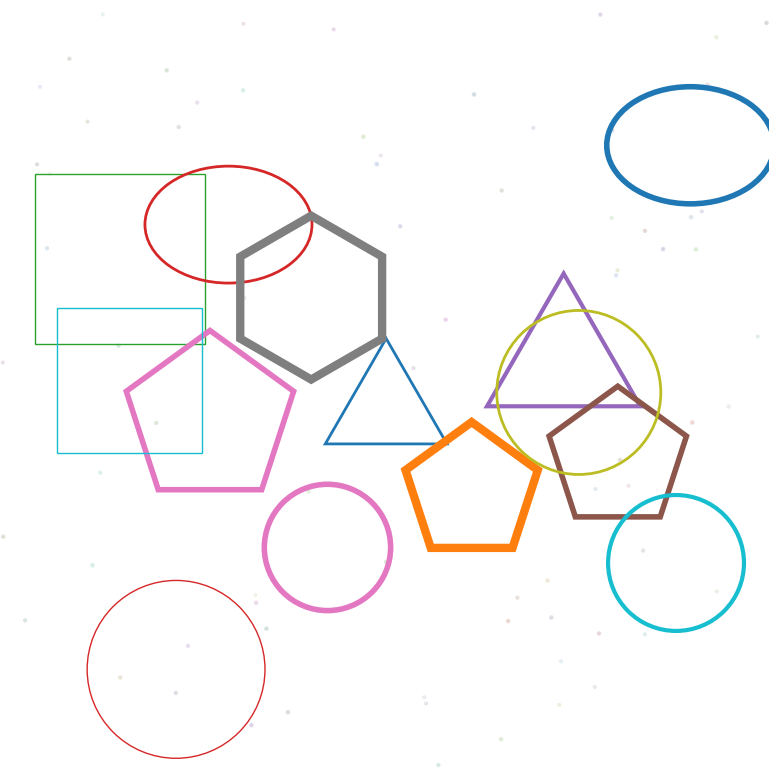[{"shape": "triangle", "thickness": 1, "radius": 0.46, "center": [0.501, 0.469]}, {"shape": "oval", "thickness": 2, "radius": 0.54, "center": [0.897, 0.811]}, {"shape": "pentagon", "thickness": 3, "radius": 0.45, "center": [0.613, 0.362]}, {"shape": "square", "thickness": 0.5, "radius": 0.55, "center": [0.156, 0.663]}, {"shape": "circle", "thickness": 0.5, "radius": 0.58, "center": [0.229, 0.131]}, {"shape": "oval", "thickness": 1, "radius": 0.54, "center": [0.297, 0.708]}, {"shape": "triangle", "thickness": 1.5, "radius": 0.57, "center": [0.732, 0.53]}, {"shape": "pentagon", "thickness": 2, "radius": 0.47, "center": [0.802, 0.405]}, {"shape": "pentagon", "thickness": 2, "radius": 0.57, "center": [0.273, 0.456]}, {"shape": "circle", "thickness": 2, "radius": 0.41, "center": [0.425, 0.289]}, {"shape": "hexagon", "thickness": 3, "radius": 0.53, "center": [0.404, 0.613]}, {"shape": "circle", "thickness": 1, "radius": 0.53, "center": [0.752, 0.49]}, {"shape": "circle", "thickness": 1.5, "radius": 0.44, "center": [0.878, 0.269]}, {"shape": "square", "thickness": 0.5, "radius": 0.47, "center": [0.168, 0.506]}]